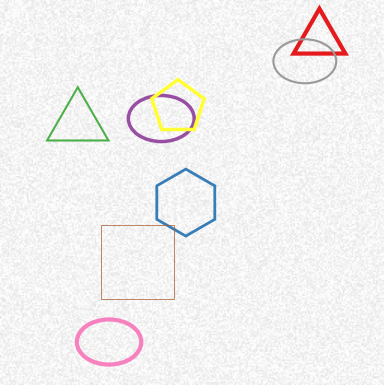[{"shape": "triangle", "thickness": 3, "radius": 0.39, "center": [0.83, 0.9]}, {"shape": "hexagon", "thickness": 2, "radius": 0.43, "center": [0.483, 0.474]}, {"shape": "triangle", "thickness": 1.5, "radius": 0.46, "center": [0.202, 0.681]}, {"shape": "oval", "thickness": 2.5, "radius": 0.43, "center": [0.419, 0.692]}, {"shape": "pentagon", "thickness": 2.5, "radius": 0.36, "center": [0.462, 0.722]}, {"shape": "square", "thickness": 0.5, "radius": 0.48, "center": [0.357, 0.319]}, {"shape": "oval", "thickness": 3, "radius": 0.42, "center": [0.283, 0.112]}, {"shape": "oval", "thickness": 1.5, "radius": 0.41, "center": [0.792, 0.841]}]